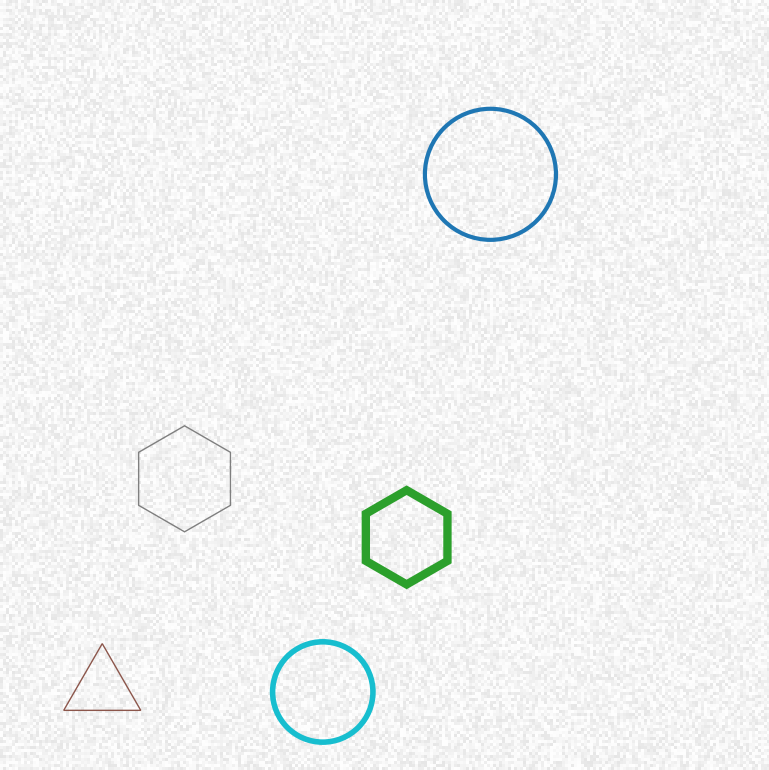[{"shape": "circle", "thickness": 1.5, "radius": 0.43, "center": [0.637, 0.774]}, {"shape": "hexagon", "thickness": 3, "radius": 0.31, "center": [0.528, 0.302]}, {"shape": "triangle", "thickness": 0.5, "radius": 0.29, "center": [0.133, 0.106]}, {"shape": "hexagon", "thickness": 0.5, "radius": 0.34, "center": [0.24, 0.378]}, {"shape": "circle", "thickness": 2, "radius": 0.33, "center": [0.419, 0.101]}]